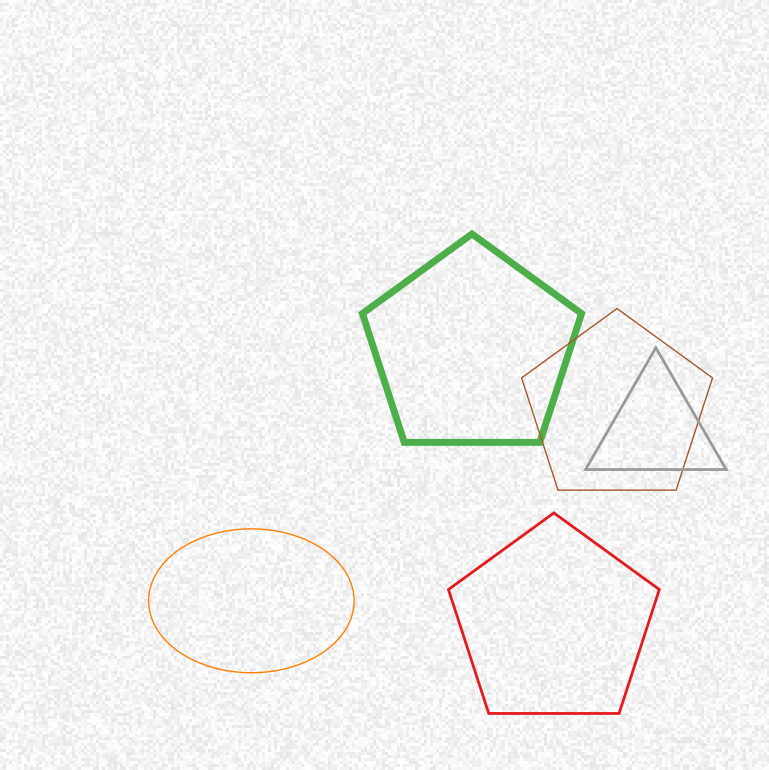[{"shape": "pentagon", "thickness": 1, "radius": 0.72, "center": [0.719, 0.19]}, {"shape": "pentagon", "thickness": 2.5, "radius": 0.75, "center": [0.613, 0.547]}, {"shape": "oval", "thickness": 0.5, "radius": 0.67, "center": [0.326, 0.22]}, {"shape": "pentagon", "thickness": 0.5, "radius": 0.65, "center": [0.801, 0.469]}, {"shape": "triangle", "thickness": 1, "radius": 0.53, "center": [0.852, 0.443]}]